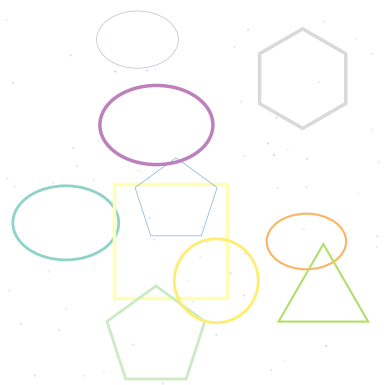[{"shape": "oval", "thickness": 2, "radius": 0.69, "center": [0.171, 0.421]}, {"shape": "square", "thickness": 2.5, "radius": 0.74, "center": [0.443, 0.374]}, {"shape": "oval", "thickness": 0.5, "radius": 0.53, "center": [0.357, 0.897]}, {"shape": "pentagon", "thickness": 0.5, "radius": 0.56, "center": [0.457, 0.478]}, {"shape": "oval", "thickness": 1.5, "radius": 0.52, "center": [0.796, 0.373]}, {"shape": "triangle", "thickness": 1.5, "radius": 0.67, "center": [0.84, 0.232]}, {"shape": "hexagon", "thickness": 2.5, "radius": 0.65, "center": [0.786, 0.796]}, {"shape": "oval", "thickness": 2.5, "radius": 0.73, "center": [0.406, 0.675]}, {"shape": "pentagon", "thickness": 2, "radius": 0.67, "center": [0.405, 0.124]}, {"shape": "circle", "thickness": 2, "radius": 0.54, "center": [0.562, 0.271]}]